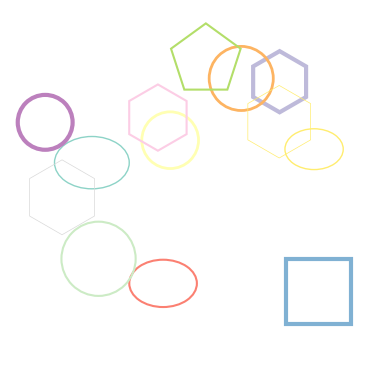[{"shape": "oval", "thickness": 1, "radius": 0.49, "center": [0.239, 0.578]}, {"shape": "circle", "thickness": 2, "radius": 0.37, "center": [0.442, 0.636]}, {"shape": "hexagon", "thickness": 3, "radius": 0.4, "center": [0.726, 0.788]}, {"shape": "oval", "thickness": 1.5, "radius": 0.44, "center": [0.424, 0.264]}, {"shape": "square", "thickness": 3, "radius": 0.42, "center": [0.827, 0.244]}, {"shape": "circle", "thickness": 2, "radius": 0.42, "center": [0.627, 0.796]}, {"shape": "pentagon", "thickness": 1.5, "radius": 0.48, "center": [0.535, 0.844]}, {"shape": "hexagon", "thickness": 1.5, "radius": 0.43, "center": [0.41, 0.695]}, {"shape": "hexagon", "thickness": 0.5, "radius": 0.49, "center": [0.161, 0.488]}, {"shape": "circle", "thickness": 3, "radius": 0.36, "center": [0.117, 0.682]}, {"shape": "circle", "thickness": 1.5, "radius": 0.48, "center": [0.256, 0.328]}, {"shape": "hexagon", "thickness": 0.5, "radius": 0.47, "center": [0.725, 0.684]}, {"shape": "oval", "thickness": 1, "radius": 0.38, "center": [0.816, 0.613]}]